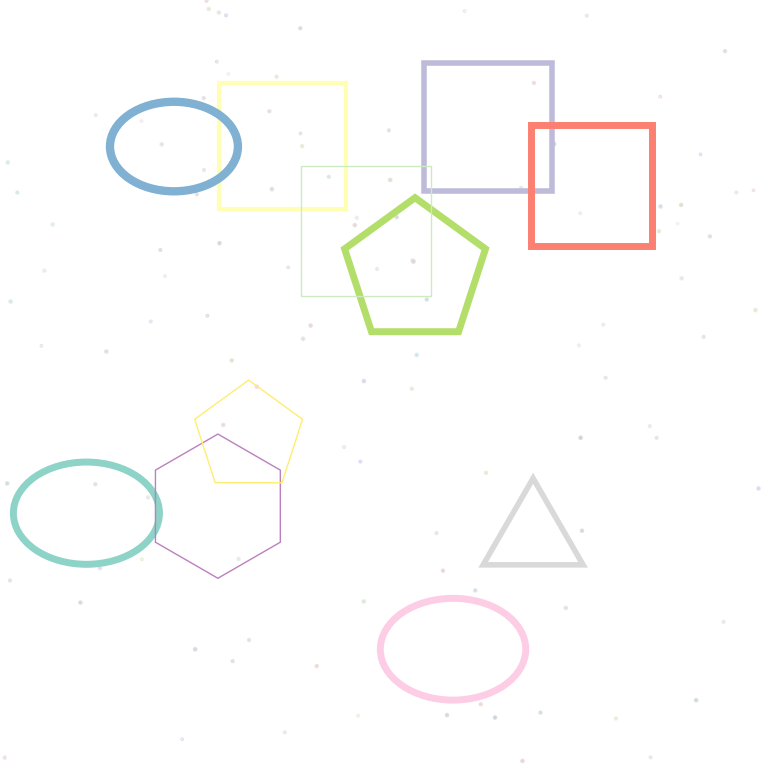[{"shape": "oval", "thickness": 2.5, "radius": 0.47, "center": [0.112, 0.334]}, {"shape": "square", "thickness": 1.5, "radius": 0.41, "center": [0.367, 0.81]}, {"shape": "square", "thickness": 2, "radius": 0.41, "center": [0.634, 0.835]}, {"shape": "square", "thickness": 2.5, "radius": 0.39, "center": [0.768, 0.76]}, {"shape": "oval", "thickness": 3, "radius": 0.42, "center": [0.226, 0.81]}, {"shape": "pentagon", "thickness": 2.5, "radius": 0.48, "center": [0.539, 0.647]}, {"shape": "oval", "thickness": 2.5, "radius": 0.47, "center": [0.588, 0.157]}, {"shape": "triangle", "thickness": 2, "radius": 0.37, "center": [0.692, 0.304]}, {"shape": "hexagon", "thickness": 0.5, "radius": 0.47, "center": [0.283, 0.343]}, {"shape": "square", "thickness": 0.5, "radius": 0.42, "center": [0.475, 0.7]}, {"shape": "pentagon", "thickness": 0.5, "radius": 0.37, "center": [0.323, 0.433]}]